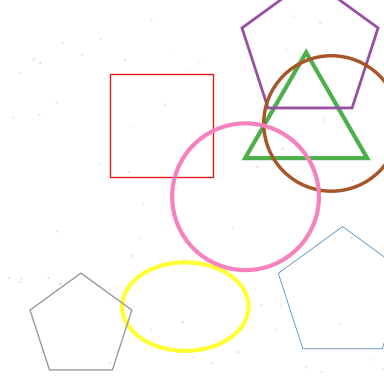[{"shape": "square", "thickness": 1, "radius": 0.67, "center": [0.42, 0.674]}, {"shape": "pentagon", "thickness": 0.5, "radius": 0.88, "center": [0.89, 0.236]}, {"shape": "triangle", "thickness": 3, "radius": 0.92, "center": [0.795, 0.681]}, {"shape": "pentagon", "thickness": 2, "radius": 0.93, "center": [0.805, 0.87]}, {"shape": "oval", "thickness": 3, "radius": 0.82, "center": [0.481, 0.204]}, {"shape": "circle", "thickness": 2.5, "radius": 0.88, "center": [0.861, 0.679]}, {"shape": "circle", "thickness": 3, "radius": 0.95, "center": [0.638, 0.489]}, {"shape": "pentagon", "thickness": 1, "radius": 0.69, "center": [0.21, 0.152]}]